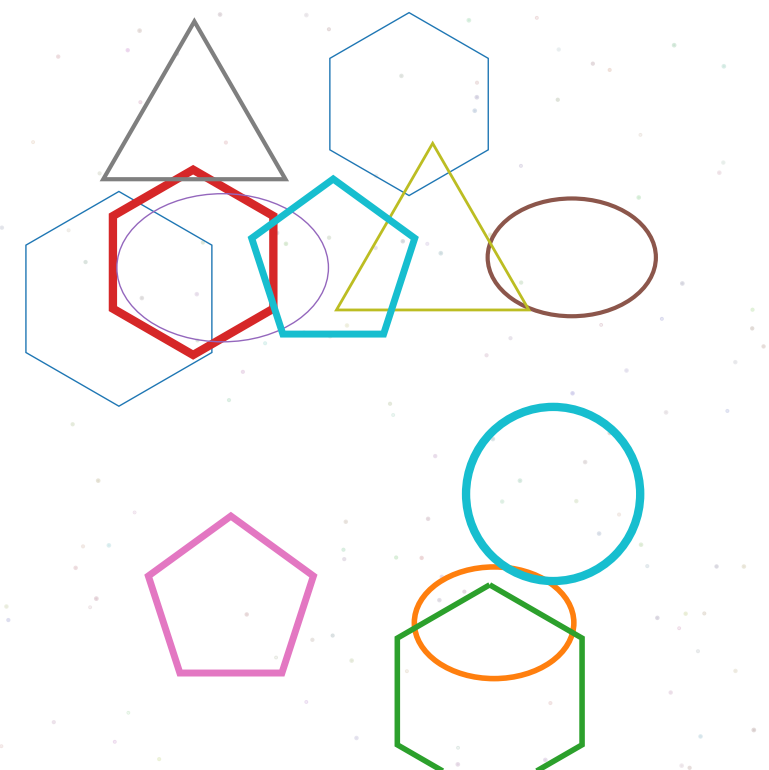[{"shape": "hexagon", "thickness": 0.5, "radius": 0.7, "center": [0.154, 0.612]}, {"shape": "hexagon", "thickness": 0.5, "radius": 0.59, "center": [0.531, 0.865]}, {"shape": "oval", "thickness": 2, "radius": 0.52, "center": [0.642, 0.191]}, {"shape": "hexagon", "thickness": 2, "radius": 0.69, "center": [0.636, 0.102]}, {"shape": "hexagon", "thickness": 3, "radius": 0.6, "center": [0.251, 0.659]}, {"shape": "oval", "thickness": 0.5, "radius": 0.69, "center": [0.289, 0.652]}, {"shape": "oval", "thickness": 1.5, "radius": 0.55, "center": [0.743, 0.666]}, {"shape": "pentagon", "thickness": 2.5, "radius": 0.56, "center": [0.3, 0.217]}, {"shape": "triangle", "thickness": 1.5, "radius": 0.68, "center": [0.252, 0.836]}, {"shape": "triangle", "thickness": 1, "radius": 0.72, "center": [0.562, 0.67]}, {"shape": "pentagon", "thickness": 2.5, "radius": 0.56, "center": [0.433, 0.656]}, {"shape": "circle", "thickness": 3, "radius": 0.57, "center": [0.718, 0.358]}]